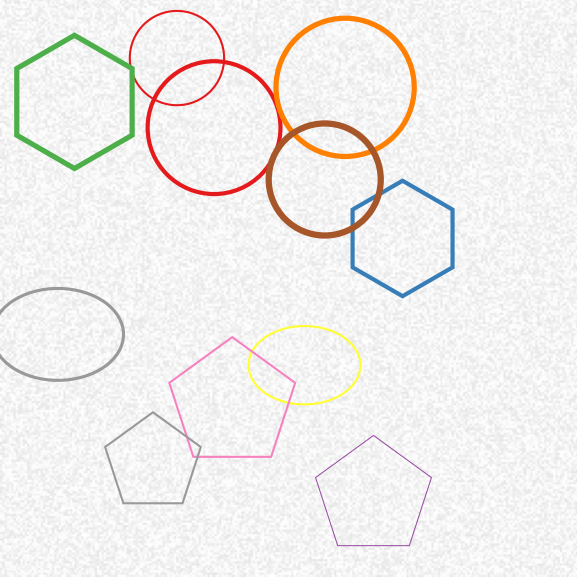[{"shape": "circle", "thickness": 2, "radius": 0.58, "center": [0.371, 0.778]}, {"shape": "circle", "thickness": 1, "radius": 0.41, "center": [0.306, 0.899]}, {"shape": "hexagon", "thickness": 2, "radius": 0.5, "center": [0.697, 0.586]}, {"shape": "hexagon", "thickness": 2.5, "radius": 0.58, "center": [0.129, 0.823]}, {"shape": "pentagon", "thickness": 0.5, "radius": 0.53, "center": [0.647, 0.14]}, {"shape": "circle", "thickness": 2.5, "radius": 0.6, "center": [0.598, 0.848]}, {"shape": "oval", "thickness": 1, "radius": 0.48, "center": [0.527, 0.367]}, {"shape": "circle", "thickness": 3, "radius": 0.49, "center": [0.562, 0.688]}, {"shape": "pentagon", "thickness": 1, "radius": 0.57, "center": [0.402, 0.301]}, {"shape": "oval", "thickness": 1.5, "radius": 0.57, "center": [0.1, 0.42]}, {"shape": "pentagon", "thickness": 1, "radius": 0.44, "center": [0.265, 0.198]}]